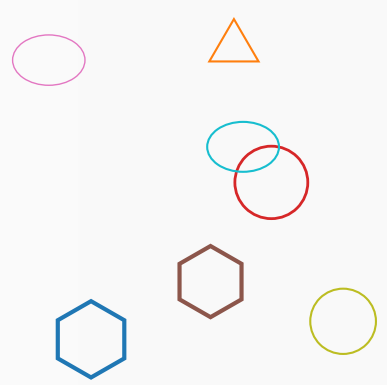[{"shape": "hexagon", "thickness": 3, "radius": 0.5, "center": [0.235, 0.119]}, {"shape": "triangle", "thickness": 1.5, "radius": 0.37, "center": [0.604, 0.877]}, {"shape": "circle", "thickness": 2, "radius": 0.47, "center": [0.7, 0.526]}, {"shape": "hexagon", "thickness": 3, "radius": 0.46, "center": [0.543, 0.269]}, {"shape": "oval", "thickness": 1, "radius": 0.47, "center": [0.126, 0.844]}, {"shape": "circle", "thickness": 1.5, "radius": 0.42, "center": [0.885, 0.165]}, {"shape": "oval", "thickness": 1.5, "radius": 0.46, "center": [0.627, 0.619]}]